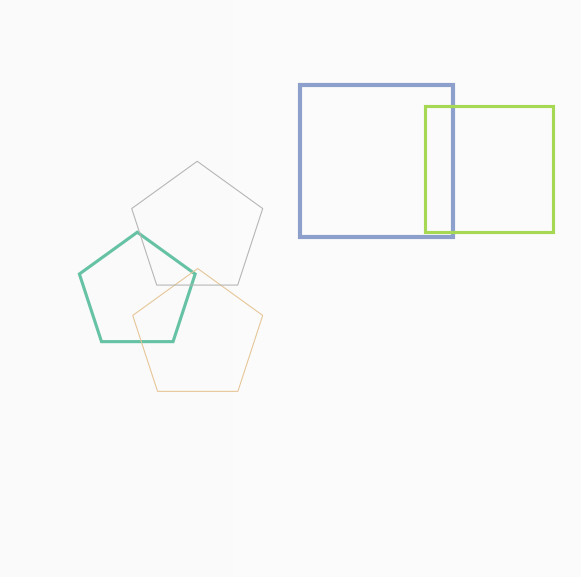[{"shape": "pentagon", "thickness": 1.5, "radius": 0.52, "center": [0.236, 0.492]}, {"shape": "square", "thickness": 2, "radius": 0.66, "center": [0.648, 0.72]}, {"shape": "square", "thickness": 1.5, "radius": 0.55, "center": [0.842, 0.707]}, {"shape": "pentagon", "thickness": 0.5, "radius": 0.59, "center": [0.34, 0.417]}, {"shape": "pentagon", "thickness": 0.5, "radius": 0.59, "center": [0.339, 0.601]}]